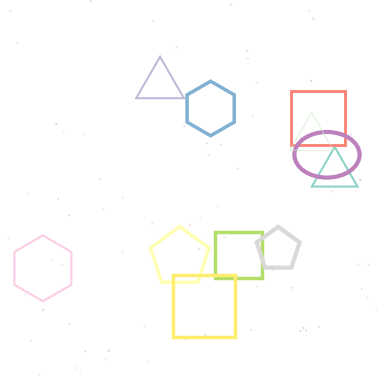[{"shape": "triangle", "thickness": 1.5, "radius": 0.34, "center": [0.869, 0.55]}, {"shape": "pentagon", "thickness": 2.5, "radius": 0.4, "center": [0.467, 0.331]}, {"shape": "triangle", "thickness": 1.5, "radius": 0.36, "center": [0.416, 0.781]}, {"shape": "square", "thickness": 2, "radius": 0.35, "center": [0.825, 0.693]}, {"shape": "hexagon", "thickness": 2.5, "radius": 0.35, "center": [0.547, 0.718]}, {"shape": "square", "thickness": 2.5, "radius": 0.3, "center": [0.62, 0.338]}, {"shape": "hexagon", "thickness": 1.5, "radius": 0.43, "center": [0.111, 0.303]}, {"shape": "pentagon", "thickness": 3, "radius": 0.29, "center": [0.722, 0.352]}, {"shape": "oval", "thickness": 3, "radius": 0.42, "center": [0.849, 0.598]}, {"shape": "triangle", "thickness": 0.5, "radius": 0.33, "center": [0.81, 0.642]}, {"shape": "square", "thickness": 2.5, "radius": 0.4, "center": [0.53, 0.206]}]